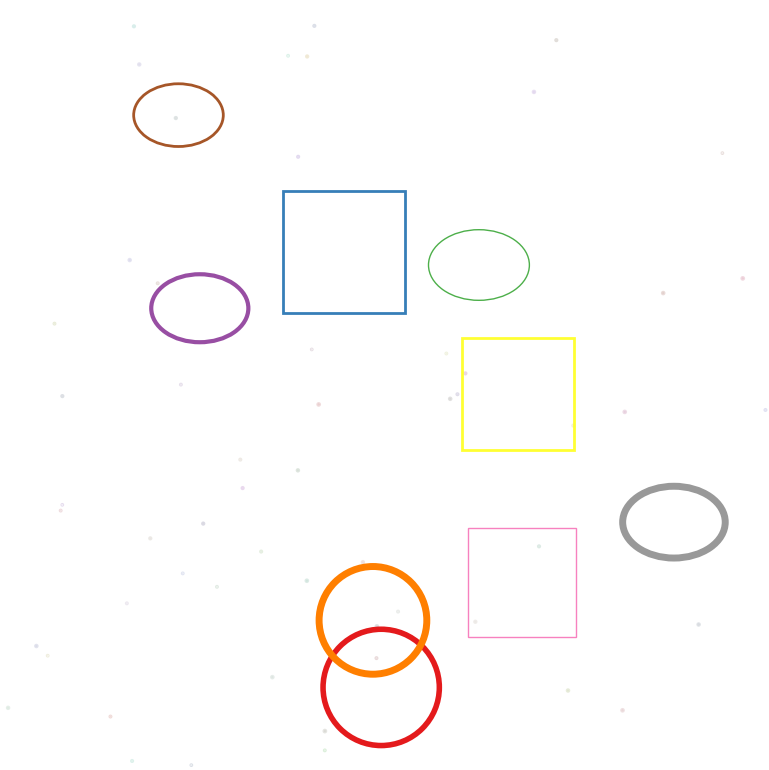[{"shape": "circle", "thickness": 2, "radius": 0.38, "center": [0.495, 0.107]}, {"shape": "square", "thickness": 1, "radius": 0.4, "center": [0.447, 0.673]}, {"shape": "oval", "thickness": 0.5, "radius": 0.33, "center": [0.622, 0.656]}, {"shape": "oval", "thickness": 1.5, "radius": 0.32, "center": [0.259, 0.6]}, {"shape": "circle", "thickness": 2.5, "radius": 0.35, "center": [0.484, 0.194]}, {"shape": "square", "thickness": 1, "radius": 0.37, "center": [0.673, 0.488]}, {"shape": "oval", "thickness": 1, "radius": 0.29, "center": [0.232, 0.85]}, {"shape": "square", "thickness": 0.5, "radius": 0.35, "center": [0.678, 0.244]}, {"shape": "oval", "thickness": 2.5, "radius": 0.33, "center": [0.875, 0.322]}]